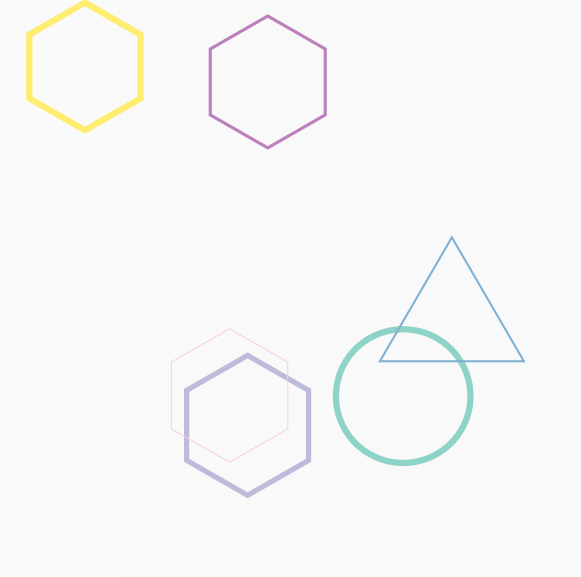[{"shape": "circle", "thickness": 3, "radius": 0.58, "center": [0.694, 0.313]}, {"shape": "hexagon", "thickness": 2.5, "radius": 0.61, "center": [0.426, 0.263]}, {"shape": "triangle", "thickness": 1, "radius": 0.72, "center": [0.777, 0.445]}, {"shape": "hexagon", "thickness": 0.5, "radius": 0.58, "center": [0.395, 0.314]}, {"shape": "hexagon", "thickness": 1.5, "radius": 0.57, "center": [0.461, 0.857]}, {"shape": "hexagon", "thickness": 3, "radius": 0.55, "center": [0.146, 0.884]}]